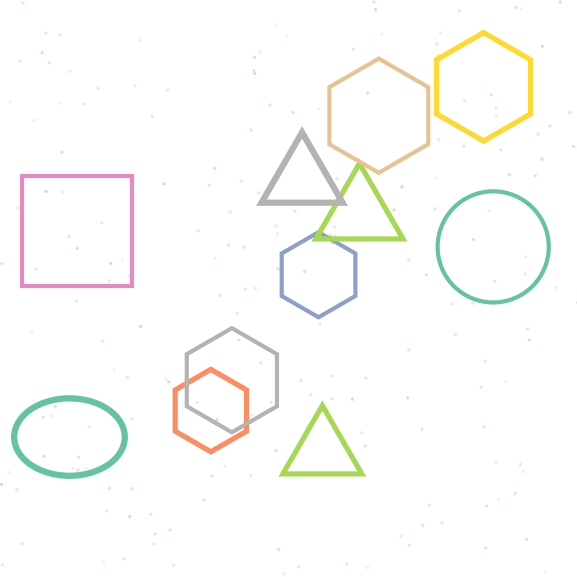[{"shape": "oval", "thickness": 3, "radius": 0.48, "center": [0.12, 0.242]}, {"shape": "circle", "thickness": 2, "radius": 0.48, "center": [0.854, 0.572]}, {"shape": "hexagon", "thickness": 2.5, "radius": 0.36, "center": [0.365, 0.288]}, {"shape": "hexagon", "thickness": 2, "radius": 0.37, "center": [0.552, 0.523]}, {"shape": "square", "thickness": 2, "radius": 0.48, "center": [0.133, 0.599]}, {"shape": "triangle", "thickness": 2.5, "radius": 0.44, "center": [0.622, 0.629]}, {"shape": "triangle", "thickness": 2.5, "radius": 0.39, "center": [0.558, 0.218]}, {"shape": "hexagon", "thickness": 2.5, "radius": 0.47, "center": [0.837, 0.849]}, {"shape": "hexagon", "thickness": 2, "radius": 0.49, "center": [0.656, 0.799]}, {"shape": "hexagon", "thickness": 2, "radius": 0.45, "center": [0.402, 0.341]}, {"shape": "triangle", "thickness": 3, "radius": 0.41, "center": [0.523, 0.689]}]